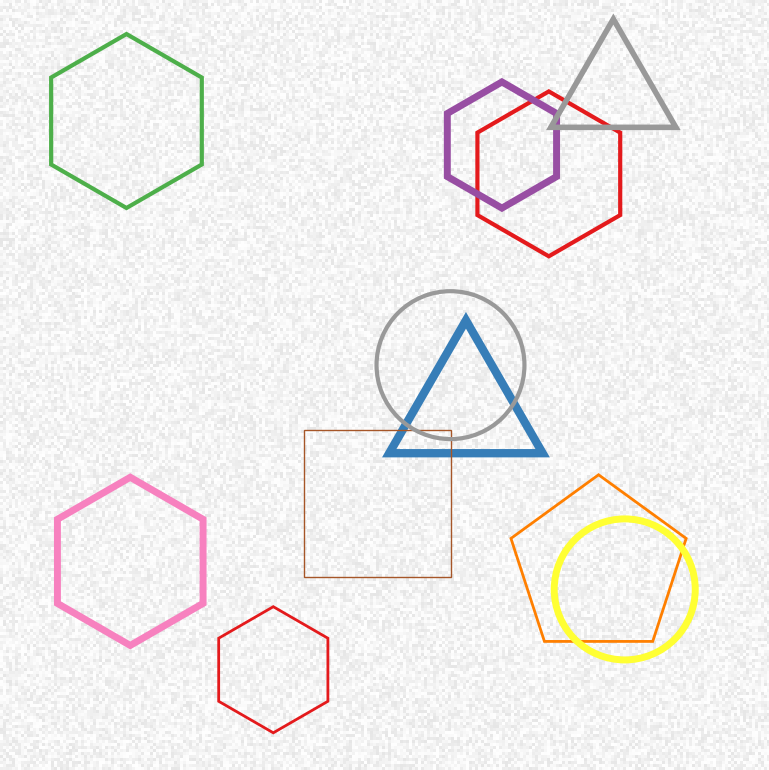[{"shape": "hexagon", "thickness": 1, "radius": 0.41, "center": [0.355, 0.13]}, {"shape": "hexagon", "thickness": 1.5, "radius": 0.54, "center": [0.713, 0.774]}, {"shape": "triangle", "thickness": 3, "radius": 0.58, "center": [0.605, 0.469]}, {"shape": "hexagon", "thickness": 1.5, "radius": 0.56, "center": [0.164, 0.843]}, {"shape": "hexagon", "thickness": 2.5, "radius": 0.41, "center": [0.652, 0.812]}, {"shape": "pentagon", "thickness": 1, "radius": 0.6, "center": [0.777, 0.264]}, {"shape": "circle", "thickness": 2.5, "radius": 0.46, "center": [0.811, 0.235]}, {"shape": "square", "thickness": 0.5, "radius": 0.48, "center": [0.491, 0.346]}, {"shape": "hexagon", "thickness": 2.5, "radius": 0.55, "center": [0.169, 0.271]}, {"shape": "triangle", "thickness": 2, "radius": 0.47, "center": [0.797, 0.882]}, {"shape": "circle", "thickness": 1.5, "radius": 0.48, "center": [0.585, 0.526]}]